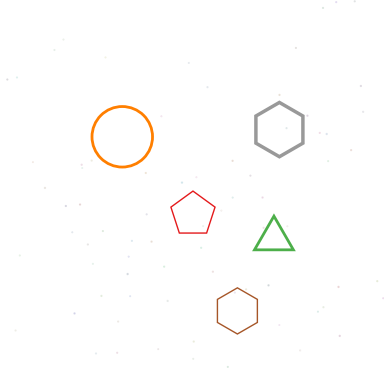[{"shape": "pentagon", "thickness": 1, "radius": 0.3, "center": [0.501, 0.443]}, {"shape": "triangle", "thickness": 2, "radius": 0.29, "center": [0.712, 0.38]}, {"shape": "circle", "thickness": 2, "radius": 0.39, "center": [0.318, 0.645]}, {"shape": "hexagon", "thickness": 1, "radius": 0.3, "center": [0.617, 0.192]}, {"shape": "hexagon", "thickness": 2.5, "radius": 0.35, "center": [0.726, 0.663]}]